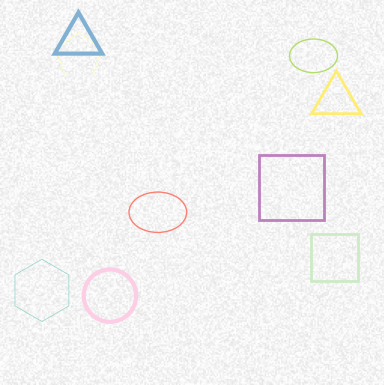[{"shape": "hexagon", "thickness": 0.5, "radius": 0.4, "center": [0.109, 0.246]}, {"shape": "pentagon", "thickness": 0.5, "radius": 0.31, "center": [0.205, 0.854]}, {"shape": "oval", "thickness": 1, "radius": 0.37, "center": [0.41, 0.449]}, {"shape": "triangle", "thickness": 3, "radius": 0.36, "center": [0.204, 0.896]}, {"shape": "oval", "thickness": 1, "radius": 0.31, "center": [0.814, 0.855]}, {"shape": "circle", "thickness": 3, "radius": 0.34, "center": [0.286, 0.232]}, {"shape": "square", "thickness": 2, "radius": 0.42, "center": [0.757, 0.512]}, {"shape": "square", "thickness": 2, "radius": 0.31, "center": [0.868, 0.331]}, {"shape": "triangle", "thickness": 2, "radius": 0.37, "center": [0.874, 0.742]}]